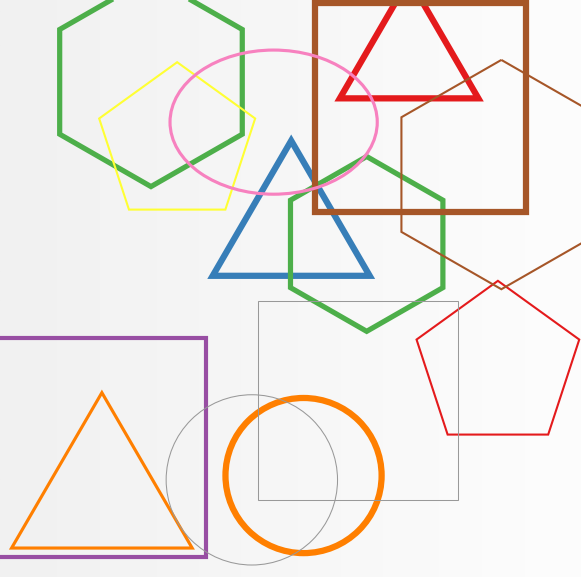[{"shape": "pentagon", "thickness": 1, "radius": 0.74, "center": [0.857, 0.366]}, {"shape": "triangle", "thickness": 3, "radius": 0.69, "center": [0.704, 0.898]}, {"shape": "triangle", "thickness": 3, "radius": 0.78, "center": [0.501, 0.6]}, {"shape": "hexagon", "thickness": 2.5, "radius": 0.91, "center": [0.26, 0.857]}, {"shape": "hexagon", "thickness": 2.5, "radius": 0.76, "center": [0.631, 0.577]}, {"shape": "square", "thickness": 2, "radius": 0.95, "center": [0.163, 0.224]}, {"shape": "circle", "thickness": 3, "radius": 0.67, "center": [0.522, 0.176]}, {"shape": "triangle", "thickness": 1.5, "radius": 0.9, "center": [0.175, 0.14]}, {"shape": "pentagon", "thickness": 1, "radius": 0.71, "center": [0.305, 0.75]}, {"shape": "hexagon", "thickness": 1, "radius": 0.99, "center": [0.863, 0.697]}, {"shape": "square", "thickness": 3, "radius": 0.9, "center": [0.723, 0.813]}, {"shape": "oval", "thickness": 1.5, "radius": 0.89, "center": [0.471, 0.788]}, {"shape": "circle", "thickness": 0.5, "radius": 0.74, "center": [0.433, 0.168]}, {"shape": "square", "thickness": 0.5, "radius": 0.86, "center": [0.617, 0.306]}]